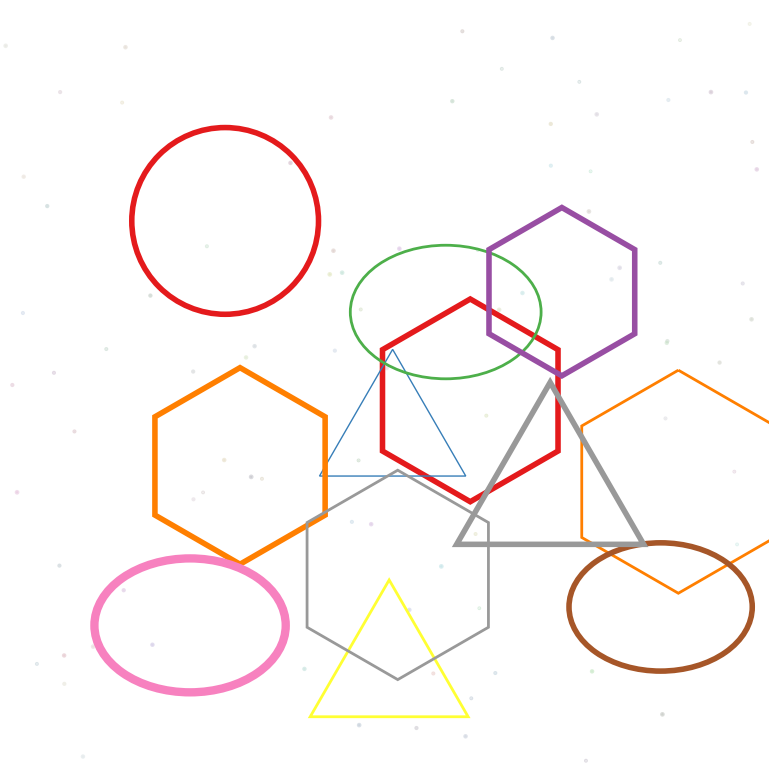[{"shape": "hexagon", "thickness": 2, "radius": 0.66, "center": [0.611, 0.48]}, {"shape": "circle", "thickness": 2, "radius": 0.61, "center": [0.292, 0.713]}, {"shape": "triangle", "thickness": 0.5, "radius": 0.55, "center": [0.51, 0.437]}, {"shape": "oval", "thickness": 1, "radius": 0.62, "center": [0.579, 0.595]}, {"shape": "hexagon", "thickness": 2, "radius": 0.55, "center": [0.73, 0.621]}, {"shape": "hexagon", "thickness": 2, "radius": 0.64, "center": [0.312, 0.395]}, {"shape": "hexagon", "thickness": 1, "radius": 0.72, "center": [0.881, 0.374]}, {"shape": "triangle", "thickness": 1, "radius": 0.59, "center": [0.505, 0.128]}, {"shape": "oval", "thickness": 2, "radius": 0.59, "center": [0.858, 0.212]}, {"shape": "oval", "thickness": 3, "radius": 0.62, "center": [0.247, 0.188]}, {"shape": "triangle", "thickness": 2, "radius": 0.7, "center": [0.714, 0.363]}, {"shape": "hexagon", "thickness": 1, "radius": 0.68, "center": [0.517, 0.253]}]